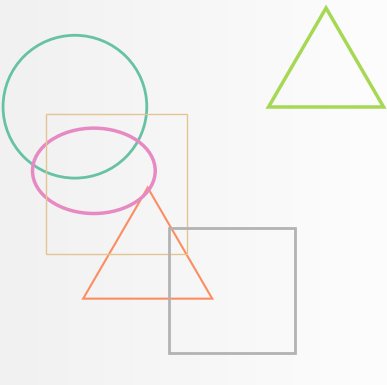[{"shape": "circle", "thickness": 2, "radius": 0.93, "center": [0.193, 0.723]}, {"shape": "triangle", "thickness": 1.5, "radius": 0.96, "center": [0.381, 0.32]}, {"shape": "oval", "thickness": 2.5, "radius": 0.79, "center": [0.242, 0.556]}, {"shape": "triangle", "thickness": 2.5, "radius": 0.86, "center": [0.841, 0.808]}, {"shape": "square", "thickness": 1, "radius": 0.91, "center": [0.301, 0.522]}, {"shape": "square", "thickness": 2, "radius": 0.82, "center": [0.598, 0.246]}]